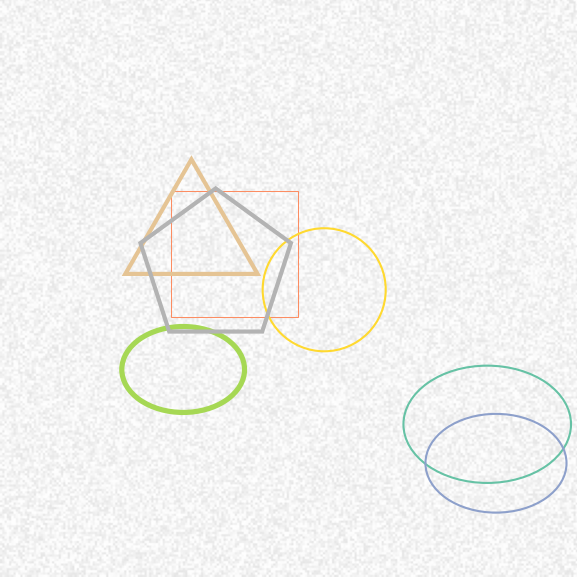[{"shape": "oval", "thickness": 1, "radius": 0.73, "center": [0.844, 0.264]}, {"shape": "square", "thickness": 0.5, "radius": 0.55, "center": [0.406, 0.559]}, {"shape": "oval", "thickness": 1, "radius": 0.61, "center": [0.859, 0.197]}, {"shape": "oval", "thickness": 2.5, "radius": 0.53, "center": [0.317, 0.359]}, {"shape": "circle", "thickness": 1, "radius": 0.53, "center": [0.561, 0.497]}, {"shape": "triangle", "thickness": 2, "radius": 0.66, "center": [0.331, 0.591]}, {"shape": "pentagon", "thickness": 2, "radius": 0.68, "center": [0.374, 0.536]}]